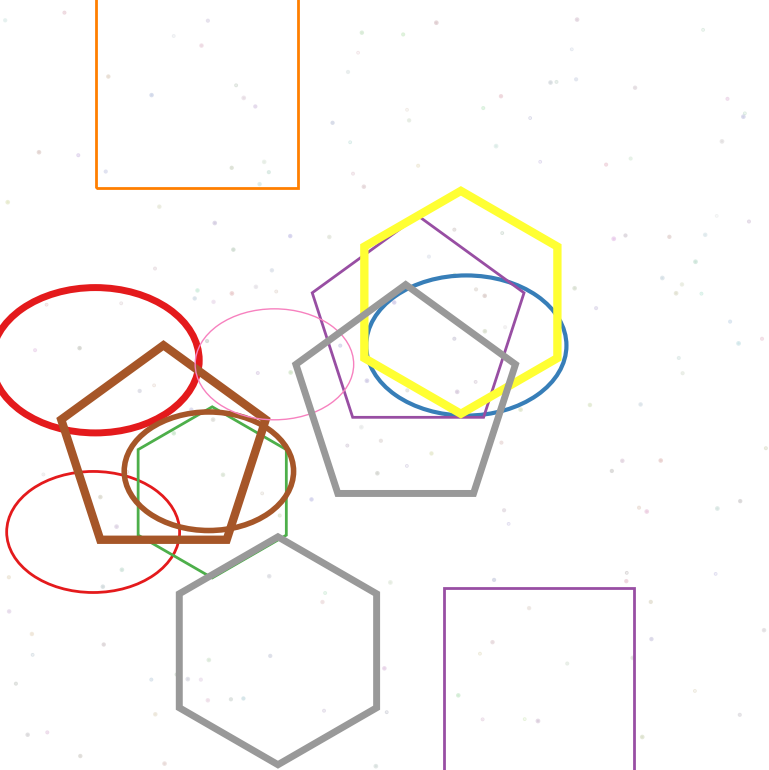[{"shape": "oval", "thickness": 2.5, "radius": 0.67, "center": [0.124, 0.532]}, {"shape": "oval", "thickness": 1, "radius": 0.56, "center": [0.121, 0.309]}, {"shape": "oval", "thickness": 1.5, "radius": 0.65, "center": [0.606, 0.551]}, {"shape": "hexagon", "thickness": 1, "radius": 0.56, "center": [0.276, 0.361]}, {"shape": "square", "thickness": 1, "radius": 0.61, "center": [0.7, 0.113]}, {"shape": "pentagon", "thickness": 1, "radius": 0.72, "center": [0.543, 0.575]}, {"shape": "square", "thickness": 1, "radius": 0.66, "center": [0.256, 0.887]}, {"shape": "hexagon", "thickness": 3, "radius": 0.72, "center": [0.599, 0.607]}, {"shape": "pentagon", "thickness": 3, "radius": 0.7, "center": [0.212, 0.412]}, {"shape": "oval", "thickness": 2, "radius": 0.55, "center": [0.271, 0.388]}, {"shape": "oval", "thickness": 0.5, "radius": 0.51, "center": [0.356, 0.527]}, {"shape": "pentagon", "thickness": 2.5, "radius": 0.75, "center": [0.527, 0.48]}, {"shape": "hexagon", "thickness": 2.5, "radius": 0.74, "center": [0.361, 0.155]}]